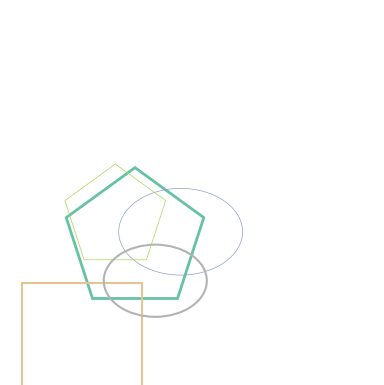[{"shape": "pentagon", "thickness": 2, "radius": 0.94, "center": [0.351, 0.377]}, {"shape": "oval", "thickness": 0.5, "radius": 0.8, "center": [0.469, 0.398]}, {"shape": "pentagon", "thickness": 0.5, "radius": 0.69, "center": [0.299, 0.436]}, {"shape": "square", "thickness": 1.5, "radius": 0.78, "center": [0.213, 0.109]}, {"shape": "oval", "thickness": 1.5, "radius": 0.67, "center": [0.403, 0.271]}]